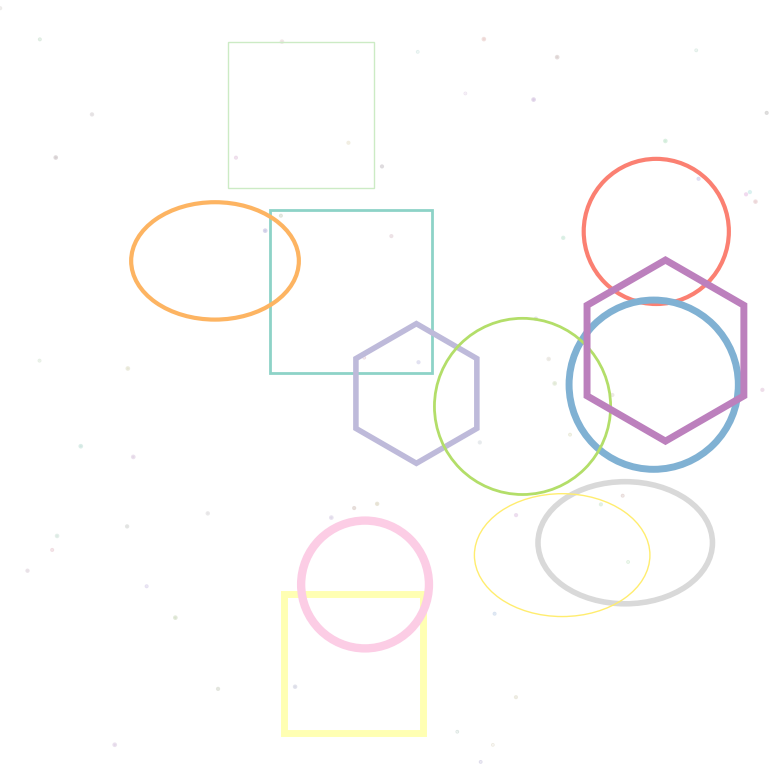[{"shape": "square", "thickness": 1, "radius": 0.53, "center": [0.455, 0.621]}, {"shape": "square", "thickness": 2.5, "radius": 0.45, "center": [0.459, 0.138]}, {"shape": "hexagon", "thickness": 2, "radius": 0.45, "center": [0.541, 0.489]}, {"shape": "circle", "thickness": 1.5, "radius": 0.47, "center": [0.852, 0.699]}, {"shape": "circle", "thickness": 2.5, "radius": 0.55, "center": [0.849, 0.5]}, {"shape": "oval", "thickness": 1.5, "radius": 0.54, "center": [0.279, 0.661]}, {"shape": "circle", "thickness": 1, "radius": 0.57, "center": [0.679, 0.472]}, {"shape": "circle", "thickness": 3, "radius": 0.41, "center": [0.474, 0.241]}, {"shape": "oval", "thickness": 2, "radius": 0.57, "center": [0.812, 0.295]}, {"shape": "hexagon", "thickness": 2.5, "radius": 0.59, "center": [0.864, 0.545]}, {"shape": "square", "thickness": 0.5, "radius": 0.47, "center": [0.391, 0.851]}, {"shape": "oval", "thickness": 0.5, "radius": 0.57, "center": [0.73, 0.279]}]